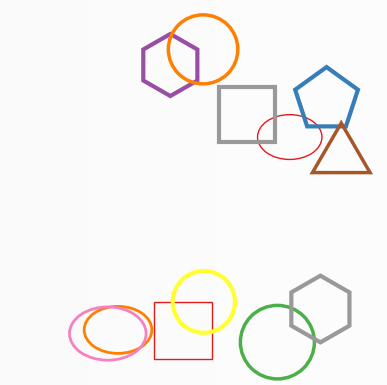[{"shape": "square", "thickness": 1, "radius": 0.37, "center": [0.473, 0.142]}, {"shape": "oval", "thickness": 1, "radius": 0.42, "center": [0.748, 0.644]}, {"shape": "pentagon", "thickness": 3, "radius": 0.43, "center": [0.843, 0.741]}, {"shape": "circle", "thickness": 2.5, "radius": 0.48, "center": [0.716, 0.111]}, {"shape": "hexagon", "thickness": 3, "radius": 0.4, "center": [0.44, 0.831]}, {"shape": "circle", "thickness": 2.5, "radius": 0.45, "center": [0.524, 0.872]}, {"shape": "oval", "thickness": 2, "radius": 0.44, "center": [0.305, 0.143]}, {"shape": "circle", "thickness": 3, "radius": 0.4, "center": [0.526, 0.216]}, {"shape": "triangle", "thickness": 2.5, "radius": 0.43, "center": [0.881, 0.595]}, {"shape": "oval", "thickness": 2, "radius": 0.49, "center": [0.278, 0.134]}, {"shape": "square", "thickness": 3, "radius": 0.36, "center": [0.638, 0.702]}, {"shape": "hexagon", "thickness": 3, "radius": 0.43, "center": [0.827, 0.197]}]